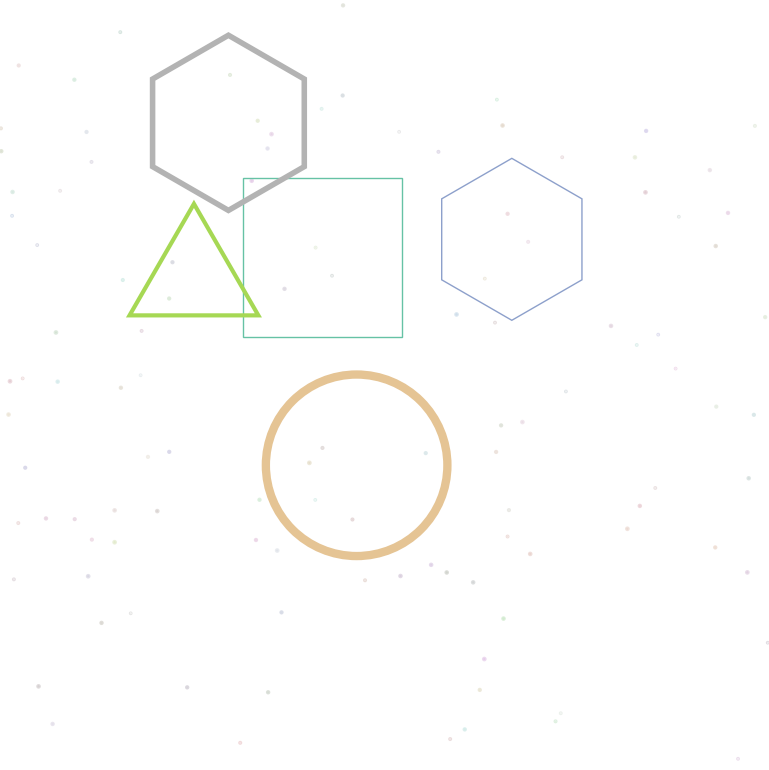[{"shape": "square", "thickness": 0.5, "radius": 0.52, "center": [0.419, 0.665]}, {"shape": "hexagon", "thickness": 0.5, "radius": 0.53, "center": [0.665, 0.689]}, {"shape": "triangle", "thickness": 1.5, "radius": 0.48, "center": [0.252, 0.639]}, {"shape": "circle", "thickness": 3, "radius": 0.59, "center": [0.463, 0.396]}, {"shape": "hexagon", "thickness": 2, "radius": 0.57, "center": [0.297, 0.84]}]